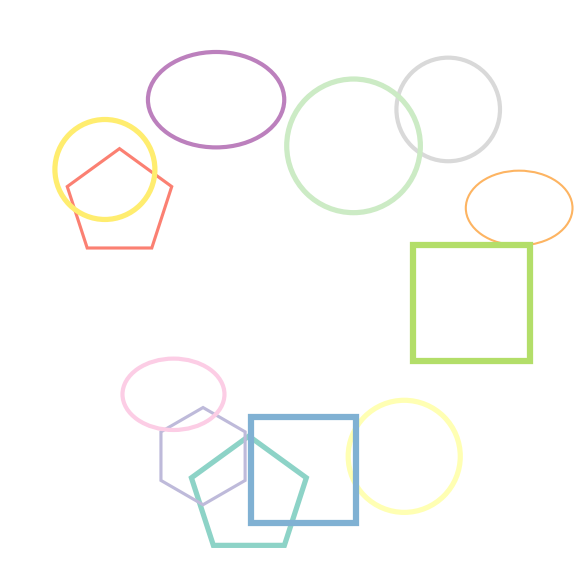[{"shape": "pentagon", "thickness": 2.5, "radius": 0.52, "center": [0.431, 0.139]}, {"shape": "circle", "thickness": 2.5, "radius": 0.49, "center": [0.7, 0.209]}, {"shape": "hexagon", "thickness": 1.5, "radius": 0.42, "center": [0.352, 0.209]}, {"shape": "pentagon", "thickness": 1.5, "radius": 0.48, "center": [0.207, 0.647]}, {"shape": "square", "thickness": 3, "radius": 0.45, "center": [0.525, 0.185]}, {"shape": "oval", "thickness": 1, "radius": 0.46, "center": [0.899, 0.639]}, {"shape": "square", "thickness": 3, "radius": 0.5, "center": [0.816, 0.474]}, {"shape": "oval", "thickness": 2, "radius": 0.44, "center": [0.3, 0.316]}, {"shape": "circle", "thickness": 2, "radius": 0.45, "center": [0.776, 0.81]}, {"shape": "oval", "thickness": 2, "radius": 0.59, "center": [0.374, 0.827]}, {"shape": "circle", "thickness": 2.5, "radius": 0.58, "center": [0.612, 0.747]}, {"shape": "circle", "thickness": 2.5, "radius": 0.43, "center": [0.182, 0.706]}]